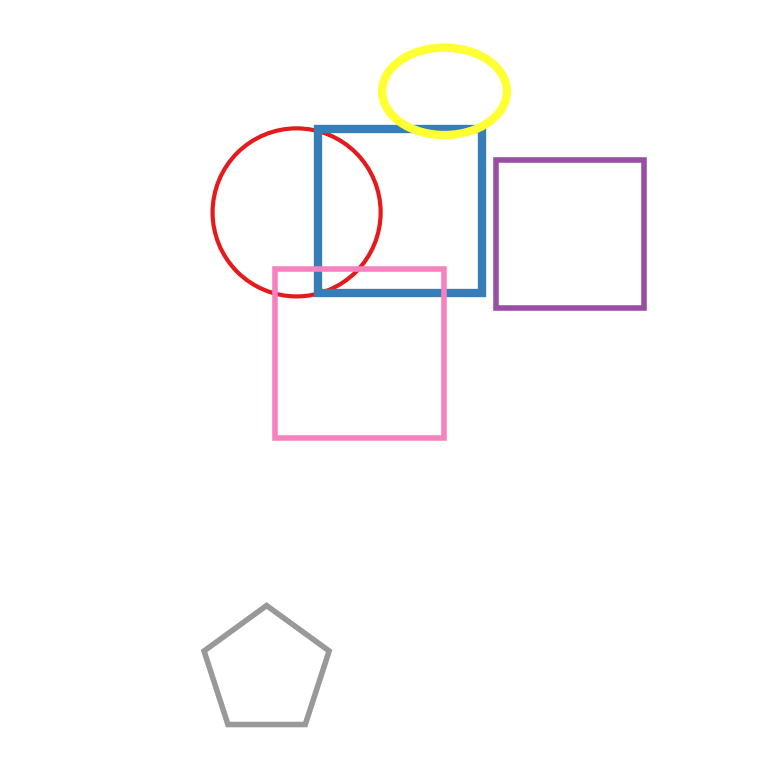[{"shape": "circle", "thickness": 1.5, "radius": 0.55, "center": [0.385, 0.724]}, {"shape": "square", "thickness": 3, "radius": 0.53, "center": [0.52, 0.726]}, {"shape": "square", "thickness": 2, "radius": 0.48, "center": [0.741, 0.696]}, {"shape": "oval", "thickness": 3, "radius": 0.41, "center": [0.577, 0.881]}, {"shape": "square", "thickness": 2, "radius": 0.55, "center": [0.467, 0.541]}, {"shape": "pentagon", "thickness": 2, "radius": 0.43, "center": [0.346, 0.128]}]